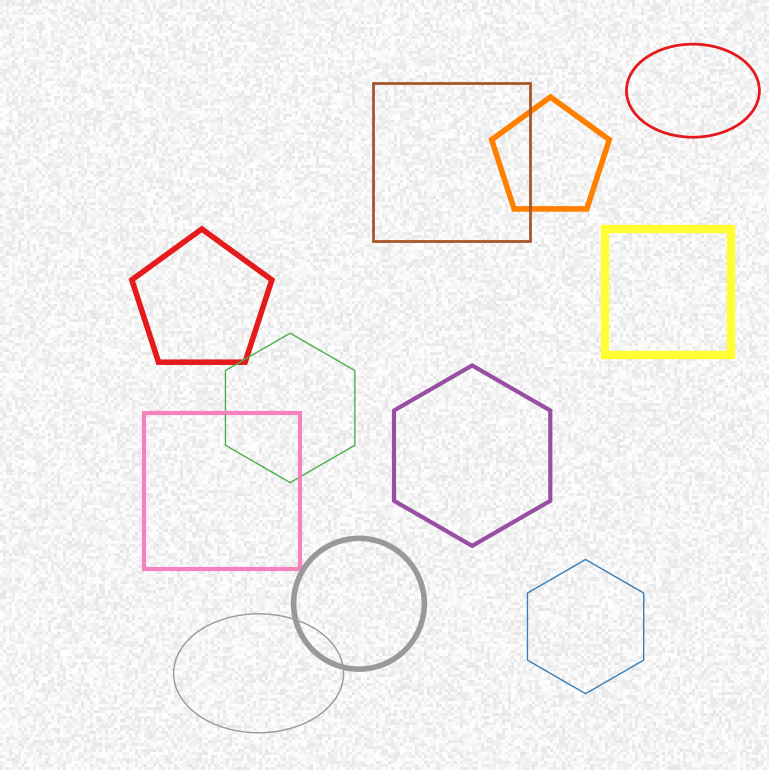[{"shape": "oval", "thickness": 1, "radius": 0.43, "center": [0.9, 0.882]}, {"shape": "pentagon", "thickness": 2, "radius": 0.48, "center": [0.262, 0.607]}, {"shape": "hexagon", "thickness": 0.5, "radius": 0.44, "center": [0.76, 0.186]}, {"shape": "hexagon", "thickness": 0.5, "radius": 0.49, "center": [0.377, 0.47]}, {"shape": "hexagon", "thickness": 1.5, "radius": 0.59, "center": [0.613, 0.408]}, {"shape": "pentagon", "thickness": 2, "radius": 0.4, "center": [0.715, 0.794]}, {"shape": "square", "thickness": 3, "radius": 0.41, "center": [0.868, 0.621]}, {"shape": "square", "thickness": 1, "radius": 0.51, "center": [0.586, 0.789]}, {"shape": "square", "thickness": 1.5, "radius": 0.51, "center": [0.288, 0.363]}, {"shape": "circle", "thickness": 2, "radius": 0.42, "center": [0.466, 0.216]}, {"shape": "oval", "thickness": 0.5, "radius": 0.55, "center": [0.336, 0.126]}]